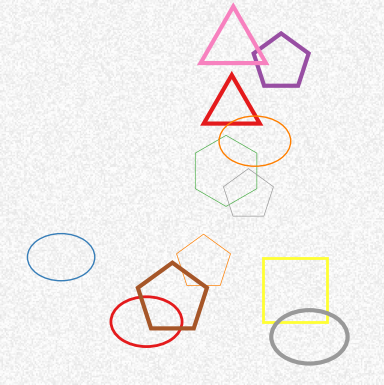[{"shape": "oval", "thickness": 2, "radius": 0.46, "center": [0.381, 0.164]}, {"shape": "triangle", "thickness": 3, "radius": 0.42, "center": [0.602, 0.721]}, {"shape": "oval", "thickness": 1, "radius": 0.44, "center": [0.159, 0.332]}, {"shape": "hexagon", "thickness": 0.5, "radius": 0.46, "center": [0.587, 0.556]}, {"shape": "pentagon", "thickness": 3, "radius": 0.38, "center": [0.73, 0.838]}, {"shape": "oval", "thickness": 1, "radius": 0.47, "center": [0.662, 0.633]}, {"shape": "pentagon", "thickness": 0.5, "radius": 0.37, "center": [0.529, 0.318]}, {"shape": "square", "thickness": 2, "radius": 0.42, "center": [0.767, 0.247]}, {"shape": "pentagon", "thickness": 3, "radius": 0.47, "center": [0.448, 0.223]}, {"shape": "triangle", "thickness": 3, "radius": 0.49, "center": [0.606, 0.885]}, {"shape": "oval", "thickness": 3, "radius": 0.5, "center": [0.804, 0.125]}, {"shape": "pentagon", "thickness": 0.5, "radius": 0.34, "center": [0.645, 0.494]}]